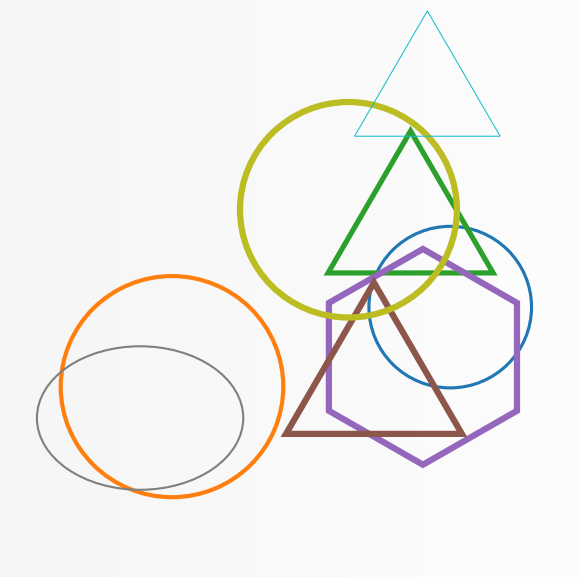[{"shape": "circle", "thickness": 1.5, "radius": 0.7, "center": [0.775, 0.467]}, {"shape": "circle", "thickness": 2, "radius": 0.96, "center": [0.296, 0.33]}, {"shape": "triangle", "thickness": 2.5, "radius": 0.82, "center": [0.706, 0.608]}, {"shape": "hexagon", "thickness": 3, "radius": 0.93, "center": [0.728, 0.381]}, {"shape": "triangle", "thickness": 3, "radius": 0.87, "center": [0.643, 0.335]}, {"shape": "oval", "thickness": 1, "radius": 0.89, "center": [0.241, 0.275]}, {"shape": "circle", "thickness": 3, "radius": 0.93, "center": [0.6, 0.636]}, {"shape": "triangle", "thickness": 0.5, "radius": 0.72, "center": [0.735, 0.836]}]